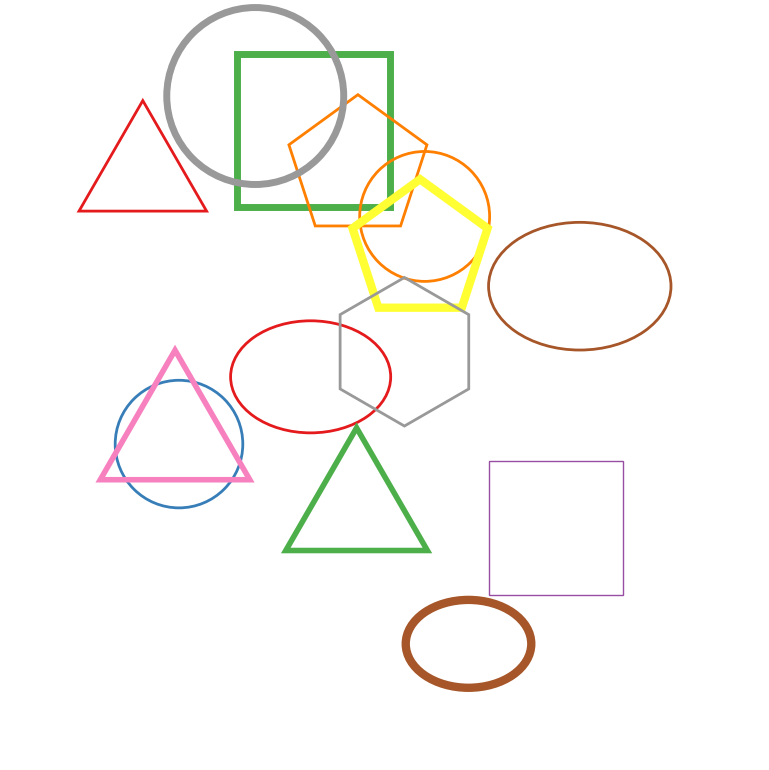[{"shape": "oval", "thickness": 1, "radius": 0.52, "center": [0.403, 0.511]}, {"shape": "triangle", "thickness": 1, "radius": 0.48, "center": [0.185, 0.774]}, {"shape": "circle", "thickness": 1, "radius": 0.41, "center": [0.232, 0.423]}, {"shape": "square", "thickness": 2.5, "radius": 0.5, "center": [0.407, 0.83]}, {"shape": "triangle", "thickness": 2, "radius": 0.53, "center": [0.463, 0.338]}, {"shape": "square", "thickness": 0.5, "radius": 0.43, "center": [0.723, 0.314]}, {"shape": "circle", "thickness": 1, "radius": 0.42, "center": [0.551, 0.719]}, {"shape": "pentagon", "thickness": 1, "radius": 0.47, "center": [0.465, 0.783]}, {"shape": "pentagon", "thickness": 3, "radius": 0.46, "center": [0.546, 0.675]}, {"shape": "oval", "thickness": 3, "radius": 0.41, "center": [0.608, 0.164]}, {"shape": "oval", "thickness": 1, "radius": 0.59, "center": [0.753, 0.628]}, {"shape": "triangle", "thickness": 2, "radius": 0.56, "center": [0.227, 0.433]}, {"shape": "hexagon", "thickness": 1, "radius": 0.48, "center": [0.525, 0.543]}, {"shape": "circle", "thickness": 2.5, "radius": 0.57, "center": [0.331, 0.875]}]